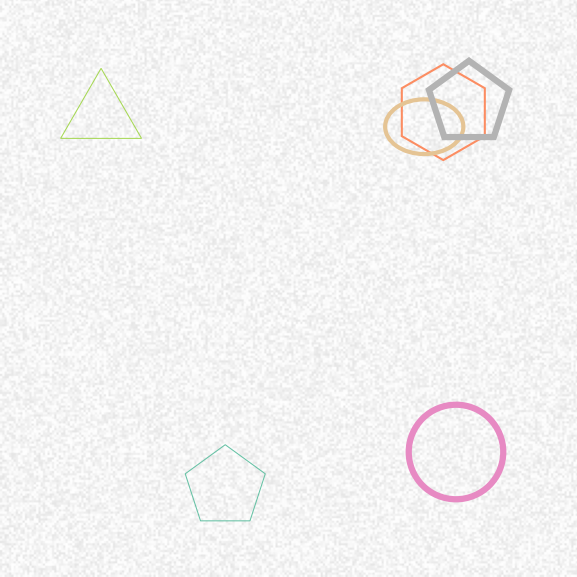[{"shape": "pentagon", "thickness": 0.5, "radius": 0.36, "center": [0.39, 0.156]}, {"shape": "hexagon", "thickness": 1, "radius": 0.41, "center": [0.768, 0.805]}, {"shape": "circle", "thickness": 3, "radius": 0.41, "center": [0.79, 0.216]}, {"shape": "triangle", "thickness": 0.5, "radius": 0.4, "center": [0.175, 0.8]}, {"shape": "oval", "thickness": 2, "radius": 0.34, "center": [0.735, 0.78]}, {"shape": "pentagon", "thickness": 3, "radius": 0.36, "center": [0.812, 0.821]}]